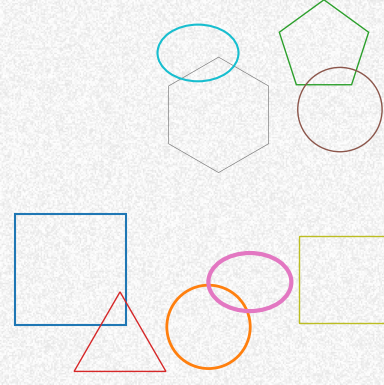[{"shape": "square", "thickness": 1.5, "radius": 0.72, "center": [0.183, 0.3]}, {"shape": "circle", "thickness": 2, "radius": 0.54, "center": [0.542, 0.151]}, {"shape": "pentagon", "thickness": 1, "radius": 0.61, "center": [0.841, 0.879]}, {"shape": "triangle", "thickness": 1, "radius": 0.69, "center": [0.312, 0.104]}, {"shape": "circle", "thickness": 1, "radius": 0.55, "center": [0.883, 0.715]}, {"shape": "oval", "thickness": 3, "radius": 0.54, "center": [0.649, 0.267]}, {"shape": "hexagon", "thickness": 0.5, "radius": 0.75, "center": [0.568, 0.702]}, {"shape": "square", "thickness": 1, "radius": 0.57, "center": [0.892, 0.274]}, {"shape": "oval", "thickness": 1.5, "radius": 0.53, "center": [0.514, 0.862]}]